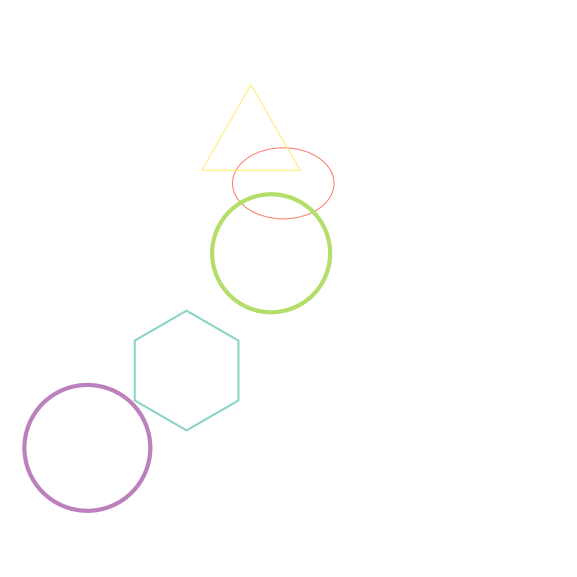[{"shape": "hexagon", "thickness": 1, "radius": 0.52, "center": [0.323, 0.357]}, {"shape": "oval", "thickness": 0.5, "radius": 0.44, "center": [0.491, 0.682]}, {"shape": "circle", "thickness": 2, "radius": 0.51, "center": [0.47, 0.561]}, {"shape": "circle", "thickness": 2, "radius": 0.55, "center": [0.151, 0.224]}, {"shape": "triangle", "thickness": 0.5, "radius": 0.49, "center": [0.435, 0.754]}]